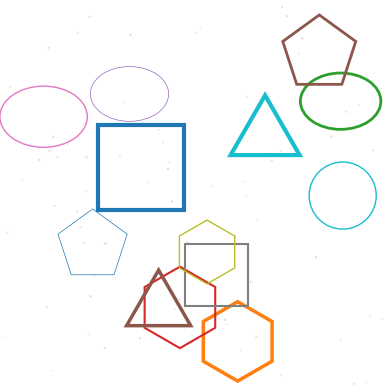[{"shape": "pentagon", "thickness": 0.5, "radius": 0.47, "center": [0.241, 0.363]}, {"shape": "square", "thickness": 3, "radius": 0.56, "center": [0.366, 0.564]}, {"shape": "hexagon", "thickness": 2.5, "radius": 0.52, "center": [0.617, 0.113]}, {"shape": "oval", "thickness": 2, "radius": 0.52, "center": [0.885, 0.737]}, {"shape": "hexagon", "thickness": 1.5, "radius": 0.53, "center": [0.467, 0.202]}, {"shape": "oval", "thickness": 0.5, "radius": 0.51, "center": [0.336, 0.756]}, {"shape": "triangle", "thickness": 2.5, "radius": 0.48, "center": [0.412, 0.202]}, {"shape": "pentagon", "thickness": 2, "radius": 0.5, "center": [0.829, 0.862]}, {"shape": "oval", "thickness": 1, "radius": 0.57, "center": [0.113, 0.697]}, {"shape": "square", "thickness": 1.5, "radius": 0.41, "center": [0.563, 0.285]}, {"shape": "hexagon", "thickness": 1, "radius": 0.41, "center": [0.538, 0.345]}, {"shape": "circle", "thickness": 1, "radius": 0.44, "center": [0.89, 0.492]}, {"shape": "triangle", "thickness": 3, "radius": 0.52, "center": [0.689, 0.649]}]